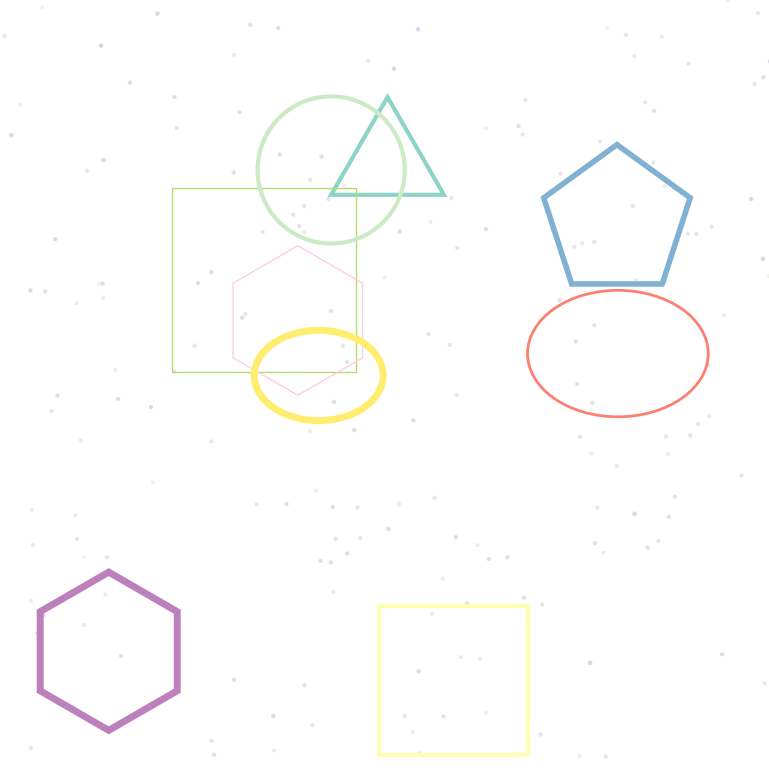[{"shape": "triangle", "thickness": 1.5, "radius": 0.42, "center": [0.503, 0.789]}, {"shape": "square", "thickness": 1.5, "radius": 0.48, "center": [0.589, 0.116]}, {"shape": "oval", "thickness": 1, "radius": 0.59, "center": [0.802, 0.541]}, {"shape": "pentagon", "thickness": 2, "radius": 0.5, "center": [0.801, 0.712]}, {"shape": "square", "thickness": 0.5, "radius": 0.6, "center": [0.342, 0.637]}, {"shape": "hexagon", "thickness": 0.5, "radius": 0.49, "center": [0.387, 0.584]}, {"shape": "hexagon", "thickness": 2.5, "radius": 0.51, "center": [0.141, 0.154]}, {"shape": "circle", "thickness": 1.5, "radius": 0.48, "center": [0.43, 0.779]}, {"shape": "oval", "thickness": 2.5, "radius": 0.42, "center": [0.414, 0.512]}]